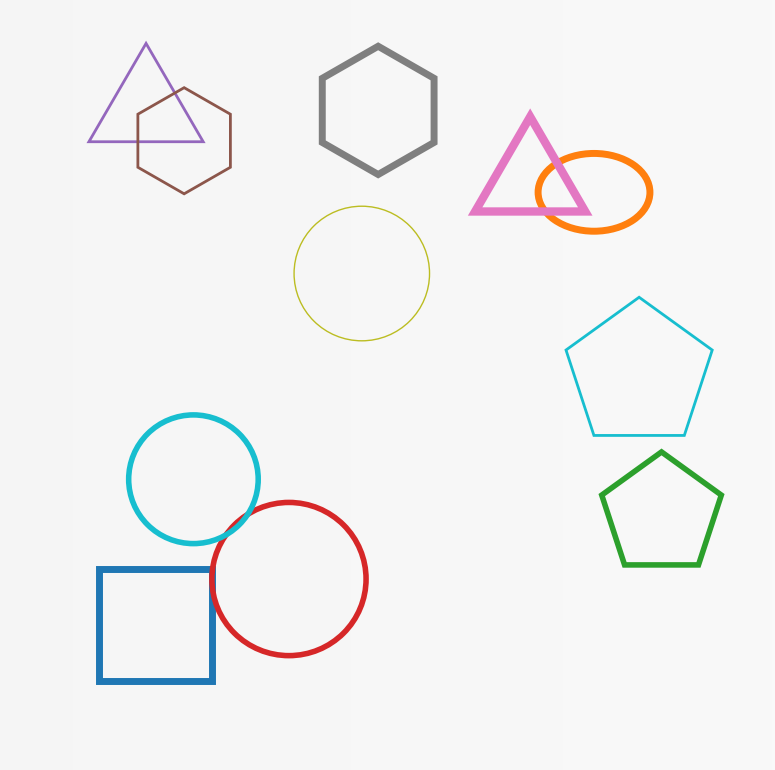[{"shape": "square", "thickness": 2.5, "radius": 0.36, "center": [0.201, 0.188]}, {"shape": "oval", "thickness": 2.5, "radius": 0.36, "center": [0.766, 0.75]}, {"shape": "pentagon", "thickness": 2, "radius": 0.41, "center": [0.854, 0.332]}, {"shape": "circle", "thickness": 2, "radius": 0.5, "center": [0.373, 0.248]}, {"shape": "triangle", "thickness": 1, "radius": 0.43, "center": [0.188, 0.858]}, {"shape": "hexagon", "thickness": 1, "radius": 0.34, "center": [0.238, 0.817]}, {"shape": "triangle", "thickness": 3, "radius": 0.41, "center": [0.684, 0.766]}, {"shape": "hexagon", "thickness": 2.5, "radius": 0.42, "center": [0.488, 0.857]}, {"shape": "circle", "thickness": 0.5, "radius": 0.44, "center": [0.467, 0.645]}, {"shape": "pentagon", "thickness": 1, "radius": 0.5, "center": [0.825, 0.515]}, {"shape": "circle", "thickness": 2, "radius": 0.42, "center": [0.25, 0.378]}]